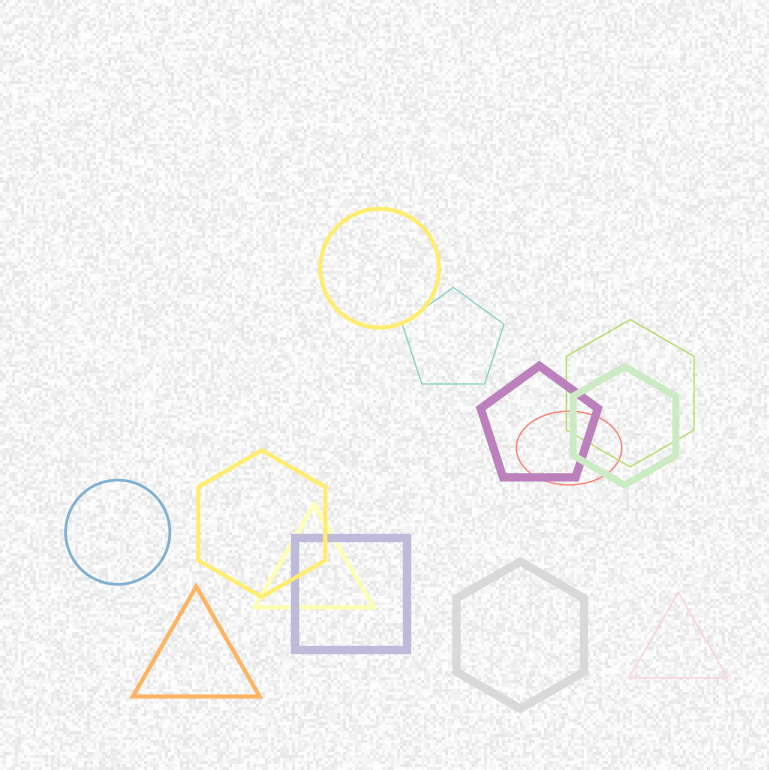[{"shape": "pentagon", "thickness": 0.5, "radius": 0.35, "center": [0.589, 0.557]}, {"shape": "triangle", "thickness": 1.5, "radius": 0.45, "center": [0.408, 0.256]}, {"shape": "square", "thickness": 3, "radius": 0.36, "center": [0.456, 0.228]}, {"shape": "oval", "thickness": 0.5, "radius": 0.34, "center": [0.739, 0.418]}, {"shape": "circle", "thickness": 1, "radius": 0.34, "center": [0.153, 0.309]}, {"shape": "triangle", "thickness": 1.5, "radius": 0.48, "center": [0.255, 0.143]}, {"shape": "hexagon", "thickness": 0.5, "radius": 0.48, "center": [0.818, 0.489]}, {"shape": "triangle", "thickness": 0.5, "radius": 0.37, "center": [0.881, 0.157]}, {"shape": "hexagon", "thickness": 3, "radius": 0.48, "center": [0.676, 0.175]}, {"shape": "pentagon", "thickness": 3, "radius": 0.4, "center": [0.7, 0.445]}, {"shape": "hexagon", "thickness": 2.5, "radius": 0.38, "center": [0.811, 0.447]}, {"shape": "hexagon", "thickness": 1.5, "radius": 0.48, "center": [0.34, 0.32]}, {"shape": "circle", "thickness": 1.5, "radius": 0.39, "center": [0.493, 0.652]}]